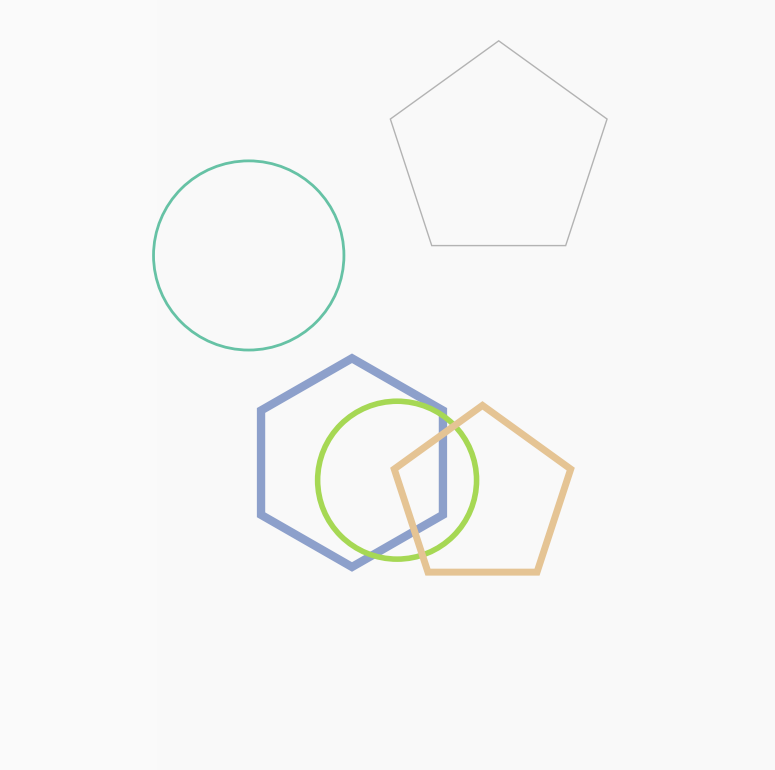[{"shape": "circle", "thickness": 1, "radius": 0.61, "center": [0.321, 0.668]}, {"shape": "hexagon", "thickness": 3, "radius": 0.68, "center": [0.454, 0.399]}, {"shape": "circle", "thickness": 2, "radius": 0.51, "center": [0.512, 0.376]}, {"shape": "pentagon", "thickness": 2.5, "radius": 0.6, "center": [0.623, 0.354]}, {"shape": "pentagon", "thickness": 0.5, "radius": 0.74, "center": [0.643, 0.8]}]